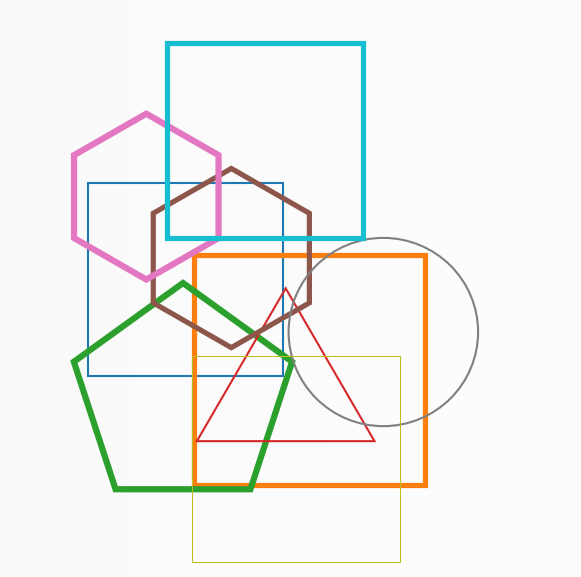[{"shape": "square", "thickness": 1, "radius": 0.84, "center": [0.319, 0.515]}, {"shape": "square", "thickness": 2.5, "radius": 0.99, "center": [0.533, 0.358]}, {"shape": "pentagon", "thickness": 3, "radius": 0.99, "center": [0.315, 0.312]}, {"shape": "triangle", "thickness": 1, "radius": 0.88, "center": [0.491, 0.323]}, {"shape": "hexagon", "thickness": 2.5, "radius": 0.78, "center": [0.398, 0.552]}, {"shape": "hexagon", "thickness": 3, "radius": 0.72, "center": [0.252, 0.659]}, {"shape": "circle", "thickness": 1, "radius": 0.81, "center": [0.66, 0.424]}, {"shape": "square", "thickness": 0.5, "radius": 0.89, "center": [0.509, 0.204]}, {"shape": "square", "thickness": 2.5, "radius": 0.84, "center": [0.456, 0.756]}]